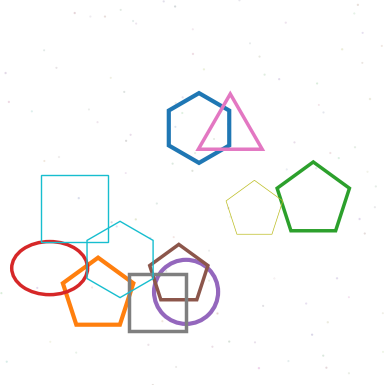[{"shape": "hexagon", "thickness": 3, "radius": 0.45, "center": [0.517, 0.668]}, {"shape": "pentagon", "thickness": 3, "radius": 0.48, "center": [0.255, 0.235]}, {"shape": "pentagon", "thickness": 2.5, "radius": 0.49, "center": [0.814, 0.481]}, {"shape": "oval", "thickness": 2.5, "radius": 0.49, "center": [0.129, 0.304]}, {"shape": "circle", "thickness": 3, "radius": 0.42, "center": [0.483, 0.242]}, {"shape": "pentagon", "thickness": 2.5, "radius": 0.4, "center": [0.464, 0.286]}, {"shape": "triangle", "thickness": 2.5, "radius": 0.48, "center": [0.598, 0.66]}, {"shape": "square", "thickness": 2.5, "radius": 0.37, "center": [0.408, 0.214]}, {"shape": "pentagon", "thickness": 0.5, "radius": 0.39, "center": [0.661, 0.454]}, {"shape": "square", "thickness": 1, "radius": 0.43, "center": [0.194, 0.458]}, {"shape": "hexagon", "thickness": 1, "radius": 0.5, "center": [0.312, 0.326]}]